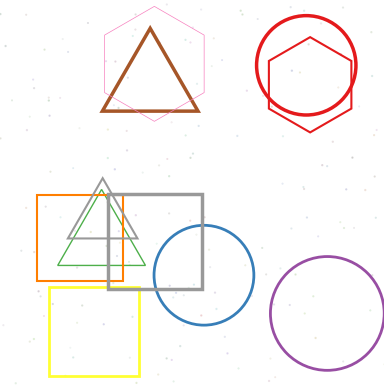[{"shape": "circle", "thickness": 2.5, "radius": 0.65, "center": [0.795, 0.83]}, {"shape": "hexagon", "thickness": 1.5, "radius": 0.62, "center": [0.806, 0.78]}, {"shape": "circle", "thickness": 2, "radius": 0.65, "center": [0.53, 0.285]}, {"shape": "triangle", "thickness": 1, "radius": 0.66, "center": [0.264, 0.376]}, {"shape": "circle", "thickness": 2, "radius": 0.74, "center": [0.85, 0.186]}, {"shape": "square", "thickness": 1.5, "radius": 0.56, "center": [0.207, 0.381]}, {"shape": "square", "thickness": 2, "radius": 0.58, "center": [0.244, 0.139]}, {"shape": "triangle", "thickness": 2.5, "radius": 0.72, "center": [0.39, 0.783]}, {"shape": "hexagon", "thickness": 0.5, "radius": 0.75, "center": [0.401, 0.834]}, {"shape": "square", "thickness": 2.5, "radius": 0.61, "center": [0.404, 0.373]}, {"shape": "triangle", "thickness": 1.5, "radius": 0.52, "center": [0.267, 0.433]}]